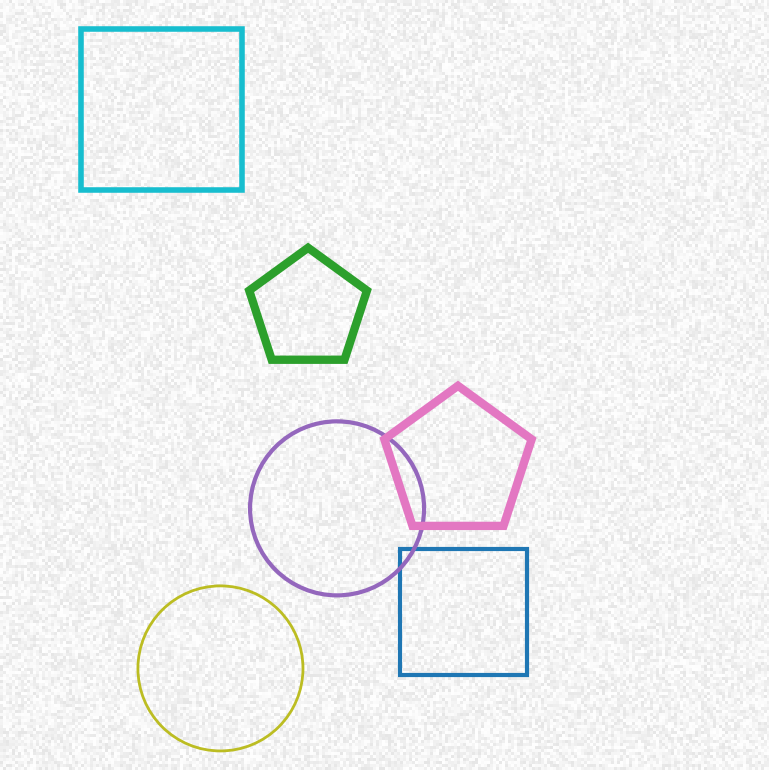[{"shape": "square", "thickness": 1.5, "radius": 0.41, "center": [0.602, 0.205]}, {"shape": "pentagon", "thickness": 3, "radius": 0.4, "center": [0.4, 0.598]}, {"shape": "circle", "thickness": 1.5, "radius": 0.57, "center": [0.438, 0.34]}, {"shape": "pentagon", "thickness": 3, "radius": 0.5, "center": [0.595, 0.398]}, {"shape": "circle", "thickness": 1, "radius": 0.54, "center": [0.286, 0.132]}, {"shape": "square", "thickness": 2, "radius": 0.52, "center": [0.21, 0.858]}]